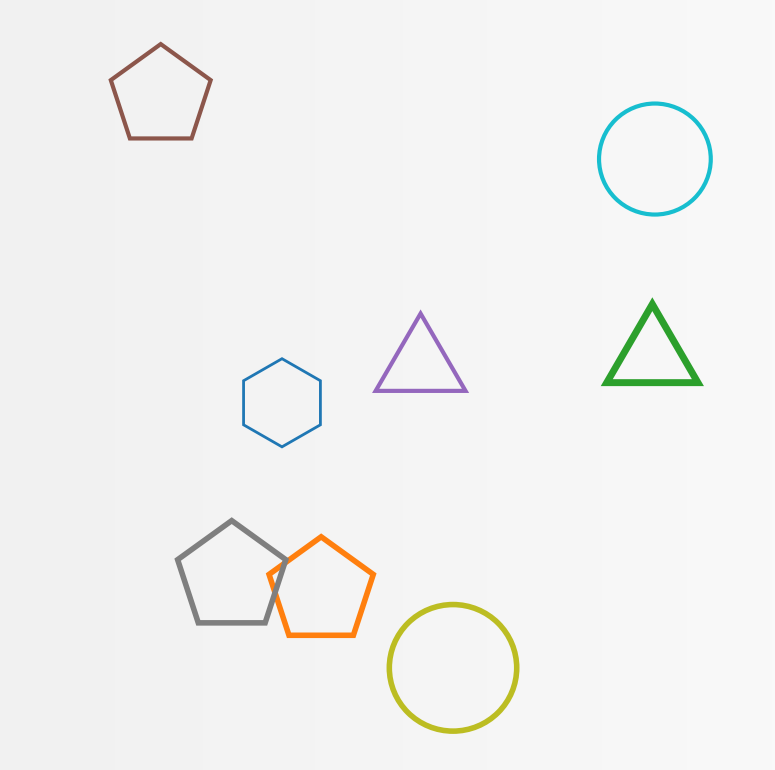[{"shape": "hexagon", "thickness": 1, "radius": 0.29, "center": [0.364, 0.477]}, {"shape": "pentagon", "thickness": 2, "radius": 0.35, "center": [0.414, 0.232]}, {"shape": "triangle", "thickness": 2.5, "radius": 0.34, "center": [0.842, 0.537]}, {"shape": "triangle", "thickness": 1.5, "radius": 0.33, "center": [0.543, 0.526]}, {"shape": "pentagon", "thickness": 1.5, "radius": 0.34, "center": [0.207, 0.875]}, {"shape": "pentagon", "thickness": 2, "radius": 0.37, "center": [0.299, 0.25]}, {"shape": "circle", "thickness": 2, "radius": 0.41, "center": [0.585, 0.133]}, {"shape": "circle", "thickness": 1.5, "radius": 0.36, "center": [0.845, 0.793]}]